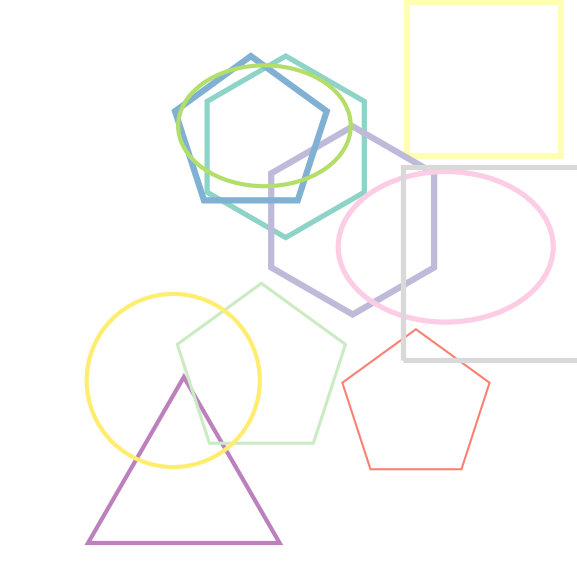[{"shape": "hexagon", "thickness": 2.5, "radius": 0.79, "center": [0.495, 0.745]}, {"shape": "square", "thickness": 3, "radius": 0.67, "center": [0.838, 0.863]}, {"shape": "hexagon", "thickness": 3, "radius": 0.81, "center": [0.611, 0.617]}, {"shape": "pentagon", "thickness": 1, "radius": 0.67, "center": [0.72, 0.295]}, {"shape": "pentagon", "thickness": 3, "radius": 0.69, "center": [0.434, 0.764]}, {"shape": "oval", "thickness": 2, "radius": 0.75, "center": [0.458, 0.781]}, {"shape": "oval", "thickness": 2.5, "radius": 0.93, "center": [0.772, 0.572]}, {"shape": "square", "thickness": 2.5, "radius": 0.83, "center": [0.864, 0.543]}, {"shape": "triangle", "thickness": 2, "radius": 0.96, "center": [0.318, 0.155]}, {"shape": "pentagon", "thickness": 1.5, "radius": 0.77, "center": [0.453, 0.355]}, {"shape": "circle", "thickness": 2, "radius": 0.75, "center": [0.3, 0.34]}]